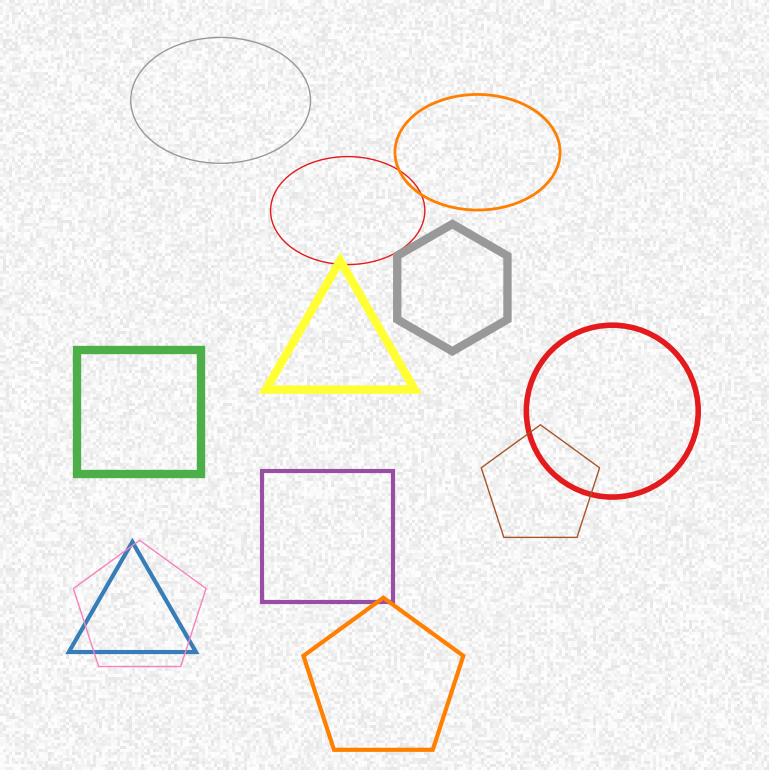[{"shape": "oval", "thickness": 0.5, "radius": 0.5, "center": [0.452, 0.727]}, {"shape": "circle", "thickness": 2, "radius": 0.56, "center": [0.795, 0.466]}, {"shape": "triangle", "thickness": 1.5, "radius": 0.48, "center": [0.172, 0.201]}, {"shape": "square", "thickness": 3, "radius": 0.4, "center": [0.18, 0.465]}, {"shape": "square", "thickness": 1.5, "radius": 0.42, "center": [0.425, 0.303]}, {"shape": "pentagon", "thickness": 1.5, "radius": 0.55, "center": [0.498, 0.115]}, {"shape": "oval", "thickness": 1, "radius": 0.54, "center": [0.62, 0.802]}, {"shape": "triangle", "thickness": 3, "radius": 0.56, "center": [0.442, 0.55]}, {"shape": "pentagon", "thickness": 0.5, "radius": 0.4, "center": [0.702, 0.367]}, {"shape": "pentagon", "thickness": 0.5, "radius": 0.45, "center": [0.181, 0.208]}, {"shape": "hexagon", "thickness": 3, "radius": 0.41, "center": [0.587, 0.626]}, {"shape": "oval", "thickness": 0.5, "radius": 0.58, "center": [0.287, 0.87]}]